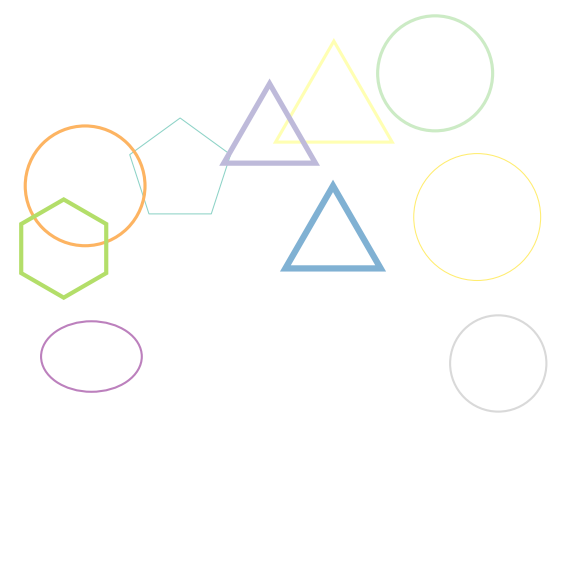[{"shape": "pentagon", "thickness": 0.5, "radius": 0.46, "center": [0.312, 0.703]}, {"shape": "triangle", "thickness": 1.5, "radius": 0.58, "center": [0.578, 0.811]}, {"shape": "triangle", "thickness": 2.5, "radius": 0.46, "center": [0.467, 0.762]}, {"shape": "triangle", "thickness": 3, "radius": 0.48, "center": [0.577, 0.582]}, {"shape": "circle", "thickness": 1.5, "radius": 0.52, "center": [0.147, 0.677]}, {"shape": "hexagon", "thickness": 2, "radius": 0.42, "center": [0.11, 0.569]}, {"shape": "circle", "thickness": 1, "radius": 0.42, "center": [0.863, 0.37]}, {"shape": "oval", "thickness": 1, "radius": 0.44, "center": [0.158, 0.382]}, {"shape": "circle", "thickness": 1.5, "radius": 0.5, "center": [0.753, 0.872]}, {"shape": "circle", "thickness": 0.5, "radius": 0.55, "center": [0.826, 0.623]}]